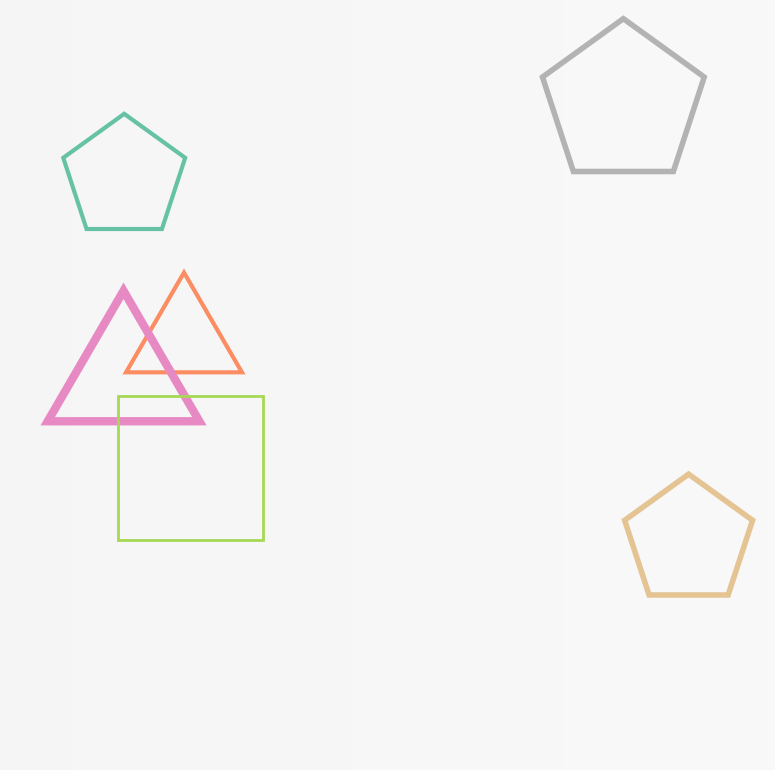[{"shape": "pentagon", "thickness": 1.5, "radius": 0.41, "center": [0.16, 0.769]}, {"shape": "triangle", "thickness": 1.5, "radius": 0.43, "center": [0.237, 0.56]}, {"shape": "triangle", "thickness": 3, "radius": 0.56, "center": [0.159, 0.509]}, {"shape": "square", "thickness": 1, "radius": 0.47, "center": [0.246, 0.393]}, {"shape": "pentagon", "thickness": 2, "radius": 0.43, "center": [0.889, 0.297]}, {"shape": "pentagon", "thickness": 2, "radius": 0.55, "center": [0.804, 0.866]}]